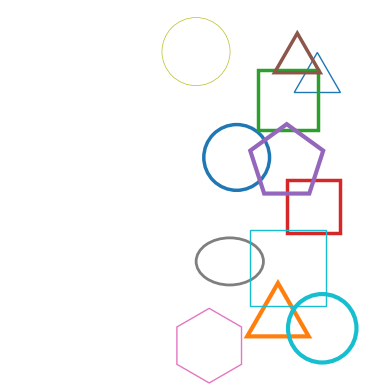[{"shape": "triangle", "thickness": 1, "radius": 0.35, "center": [0.824, 0.794]}, {"shape": "circle", "thickness": 2.5, "radius": 0.43, "center": [0.615, 0.591]}, {"shape": "triangle", "thickness": 3, "radius": 0.46, "center": [0.722, 0.172]}, {"shape": "square", "thickness": 2.5, "radius": 0.39, "center": [0.748, 0.74]}, {"shape": "square", "thickness": 2.5, "radius": 0.35, "center": [0.814, 0.465]}, {"shape": "pentagon", "thickness": 3, "radius": 0.5, "center": [0.745, 0.578]}, {"shape": "triangle", "thickness": 2.5, "radius": 0.34, "center": [0.772, 0.845]}, {"shape": "hexagon", "thickness": 1, "radius": 0.48, "center": [0.543, 0.102]}, {"shape": "oval", "thickness": 2, "radius": 0.44, "center": [0.597, 0.321]}, {"shape": "circle", "thickness": 0.5, "radius": 0.44, "center": [0.509, 0.866]}, {"shape": "circle", "thickness": 3, "radius": 0.44, "center": [0.837, 0.147]}, {"shape": "square", "thickness": 1, "radius": 0.49, "center": [0.748, 0.303]}]